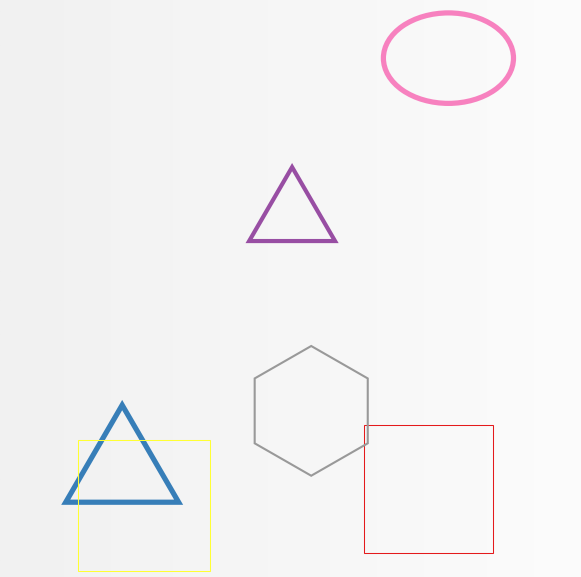[{"shape": "square", "thickness": 0.5, "radius": 0.55, "center": [0.737, 0.152]}, {"shape": "triangle", "thickness": 2.5, "radius": 0.56, "center": [0.21, 0.186]}, {"shape": "triangle", "thickness": 2, "radius": 0.43, "center": [0.503, 0.624]}, {"shape": "square", "thickness": 0.5, "radius": 0.57, "center": [0.248, 0.124]}, {"shape": "oval", "thickness": 2.5, "radius": 0.56, "center": [0.772, 0.898]}, {"shape": "hexagon", "thickness": 1, "radius": 0.56, "center": [0.535, 0.288]}]